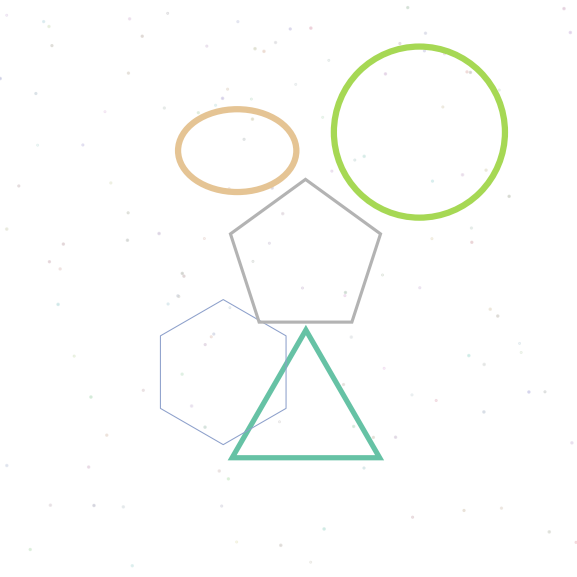[{"shape": "triangle", "thickness": 2.5, "radius": 0.74, "center": [0.53, 0.28]}, {"shape": "hexagon", "thickness": 0.5, "radius": 0.63, "center": [0.387, 0.355]}, {"shape": "circle", "thickness": 3, "radius": 0.74, "center": [0.726, 0.77]}, {"shape": "oval", "thickness": 3, "radius": 0.51, "center": [0.411, 0.738]}, {"shape": "pentagon", "thickness": 1.5, "radius": 0.68, "center": [0.529, 0.552]}]